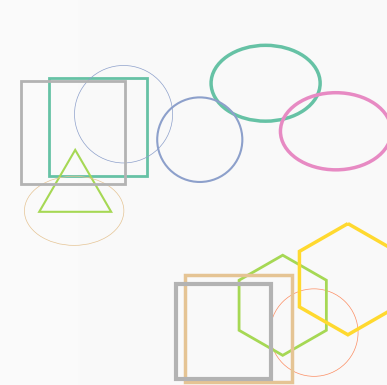[{"shape": "oval", "thickness": 2.5, "radius": 0.7, "center": [0.685, 0.784]}, {"shape": "square", "thickness": 2, "radius": 0.63, "center": [0.254, 0.669]}, {"shape": "circle", "thickness": 0.5, "radius": 0.57, "center": [0.81, 0.136]}, {"shape": "circle", "thickness": 1.5, "radius": 0.55, "center": [0.516, 0.637]}, {"shape": "circle", "thickness": 0.5, "radius": 0.63, "center": [0.319, 0.703]}, {"shape": "oval", "thickness": 2.5, "radius": 0.72, "center": [0.867, 0.659]}, {"shape": "triangle", "thickness": 1.5, "radius": 0.54, "center": [0.194, 0.503]}, {"shape": "hexagon", "thickness": 2, "radius": 0.65, "center": [0.73, 0.207]}, {"shape": "hexagon", "thickness": 2.5, "radius": 0.72, "center": [0.898, 0.275]}, {"shape": "square", "thickness": 2.5, "radius": 0.69, "center": [0.616, 0.147]}, {"shape": "oval", "thickness": 0.5, "radius": 0.64, "center": [0.191, 0.452]}, {"shape": "square", "thickness": 3, "radius": 0.62, "center": [0.577, 0.14]}, {"shape": "square", "thickness": 2, "radius": 0.67, "center": [0.188, 0.655]}]